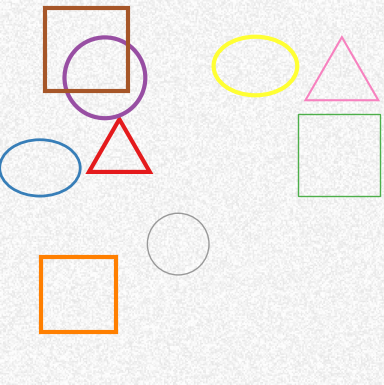[{"shape": "triangle", "thickness": 3, "radius": 0.46, "center": [0.31, 0.599]}, {"shape": "oval", "thickness": 2, "radius": 0.52, "center": [0.104, 0.564]}, {"shape": "square", "thickness": 1, "radius": 0.53, "center": [0.88, 0.599]}, {"shape": "circle", "thickness": 3, "radius": 0.52, "center": [0.272, 0.798]}, {"shape": "square", "thickness": 3, "radius": 0.49, "center": [0.204, 0.236]}, {"shape": "oval", "thickness": 3, "radius": 0.54, "center": [0.663, 0.829]}, {"shape": "square", "thickness": 3, "radius": 0.53, "center": [0.224, 0.872]}, {"shape": "triangle", "thickness": 1.5, "radius": 0.55, "center": [0.888, 0.794]}, {"shape": "circle", "thickness": 1, "radius": 0.4, "center": [0.463, 0.366]}]